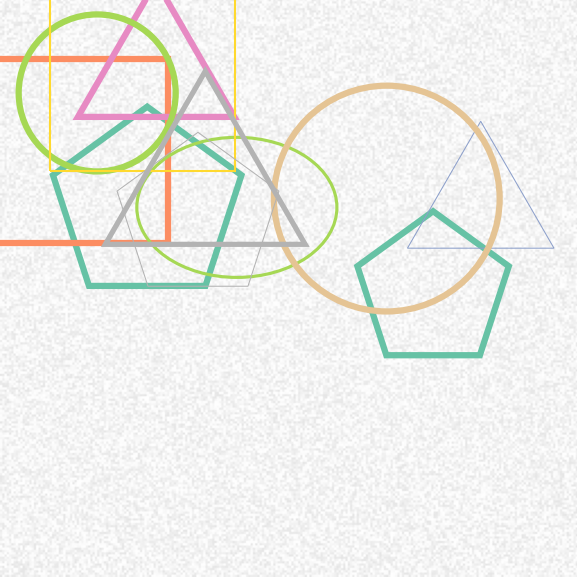[{"shape": "pentagon", "thickness": 3, "radius": 0.69, "center": [0.75, 0.496]}, {"shape": "pentagon", "thickness": 3, "radius": 0.86, "center": [0.255, 0.643]}, {"shape": "square", "thickness": 3, "radius": 0.8, "center": [0.131, 0.738]}, {"shape": "triangle", "thickness": 0.5, "radius": 0.73, "center": [0.832, 0.643]}, {"shape": "triangle", "thickness": 3, "radius": 0.78, "center": [0.27, 0.875]}, {"shape": "circle", "thickness": 3, "radius": 0.68, "center": [0.168, 0.838]}, {"shape": "oval", "thickness": 1.5, "radius": 0.87, "center": [0.41, 0.64]}, {"shape": "square", "thickness": 1, "radius": 0.8, "center": [0.248, 0.863]}, {"shape": "circle", "thickness": 3, "radius": 0.98, "center": [0.67, 0.655]}, {"shape": "pentagon", "thickness": 0.5, "radius": 0.74, "center": [0.343, 0.623]}, {"shape": "triangle", "thickness": 2.5, "radius": 1.0, "center": [0.355, 0.676]}]